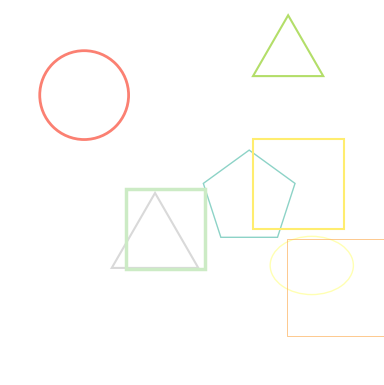[{"shape": "pentagon", "thickness": 1, "radius": 0.63, "center": [0.647, 0.485]}, {"shape": "oval", "thickness": 1, "radius": 0.54, "center": [0.81, 0.31]}, {"shape": "circle", "thickness": 2, "radius": 0.58, "center": [0.219, 0.753]}, {"shape": "square", "thickness": 0.5, "radius": 0.63, "center": [0.872, 0.252]}, {"shape": "triangle", "thickness": 1.5, "radius": 0.53, "center": [0.748, 0.855]}, {"shape": "triangle", "thickness": 1.5, "radius": 0.65, "center": [0.403, 0.369]}, {"shape": "square", "thickness": 2.5, "radius": 0.51, "center": [0.429, 0.405]}, {"shape": "square", "thickness": 1.5, "radius": 0.59, "center": [0.776, 0.522]}]